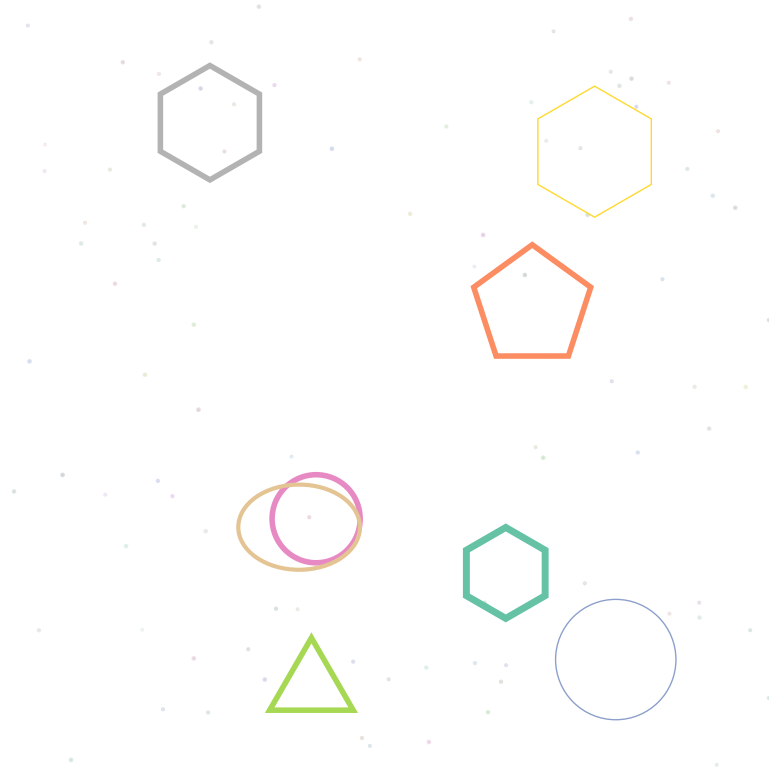[{"shape": "hexagon", "thickness": 2.5, "radius": 0.3, "center": [0.657, 0.256]}, {"shape": "pentagon", "thickness": 2, "radius": 0.4, "center": [0.691, 0.602]}, {"shape": "circle", "thickness": 0.5, "radius": 0.39, "center": [0.8, 0.143]}, {"shape": "circle", "thickness": 2, "radius": 0.29, "center": [0.411, 0.326]}, {"shape": "triangle", "thickness": 2, "radius": 0.31, "center": [0.404, 0.109]}, {"shape": "hexagon", "thickness": 0.5, "radius": 0.43, "center": [0.772, 0.803]}, {"shape": "oval", "thickness": 1.5, "radius": 0.4, "center": [0.388, 0.315]}, {"shape": "hexagon", "thickness": 2, "radius": 0.37, "center": [0.273, 0.841]}]